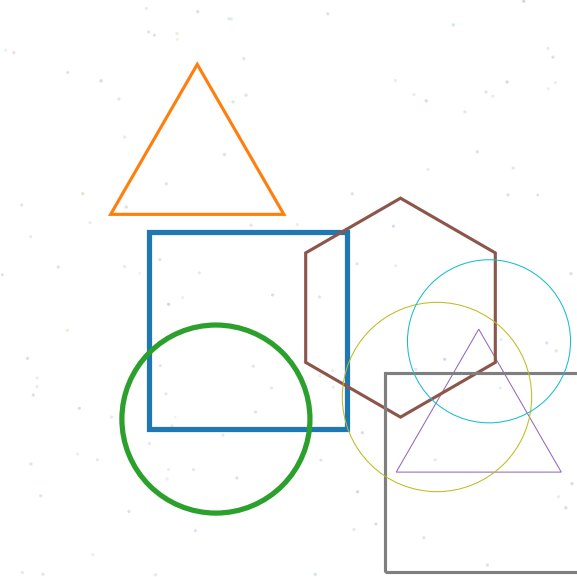[{"shape": "square", "thickness": 2.5, "radius": 0.85, "center": [0.43, 0.427]}, {"shape": "triangle", "thickness": 1.5, "radius": 0.87, "center": [0.342, 0.715]}, {"shape": "circle", "thickness": 2.5, "radius": 0.81, "center": [0.374, 0.273]}, {"shape": "triangle", "thickness": 0.5, "radius": 0.83, "center": [0.829, 0.264]}, {"shape": "hexagon", "thickness": 1.5, "radius": 0.95, "center": [0.694, 0.466]}, {"shape": "square", "thickness": 1.5, "radius": 0.86, "center": [0.839, 0.182]}, {"shape": "circle", "thickness": 0.5, "radius": 0.82, "center": [0.757, 0.312]}, {"shape": "circle", "thickness": 0.5, "radius": 0.71, "center": [0.847, 0.408]}]